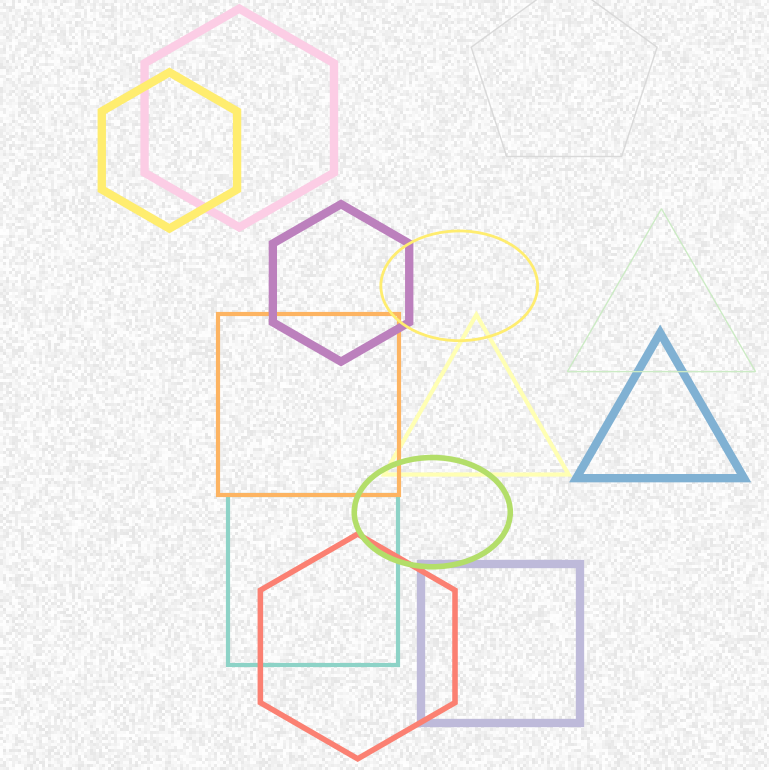[{"shape": "square", "thickness": 1.5, "radius": 0.55, "center": [0.407, 0.246]}, {"shape": "triangle", "thickness": 1.5, "radius": 0.69, "center": [0.619, 0.453]}, {"shape": "square", "thickness": 3, "radius": 0.52, "center": [0.65, 0.164]}, {"shape": "hexagon", "thickness": 2, "radius": 0.73, "center": [0.465, 0.16]}, {"shape": "triangle", "thickness": 3, "radius": 0.63, "center": [0.857, 0.442]}, {"shape": "square", "thickness": 1.5, "radius": 0.59, "center": [0.401, 0.475]}, {"shape": "oval", "thickness": 2, "radius": 0.51, "center": [0.561, 0.335]}, {"shape": "hexagon", "thickness": 3, "radius": 0.71, "center": [0.311, 0.847]}, {"shape": "pentagon", "thickness": 0.5, "radius": 0.63, "center": [0.733, 0.899]}, {"shape": "hexagon", "thickness": 3, "radius": 0.51, "center": [0.443, 0.633]}, {"shape": "triangle", "thickness": 0.5, "radius": 0.71, "center": [0.859, 0.588]}, {"shape": "oval", "thickness": 1, "radius": 0.51, "center": [0.596, 0.629]}, {"shape": "hexagon", "thickness": 3, "radius": 0.51, "center": [0.22, 0.805]}]